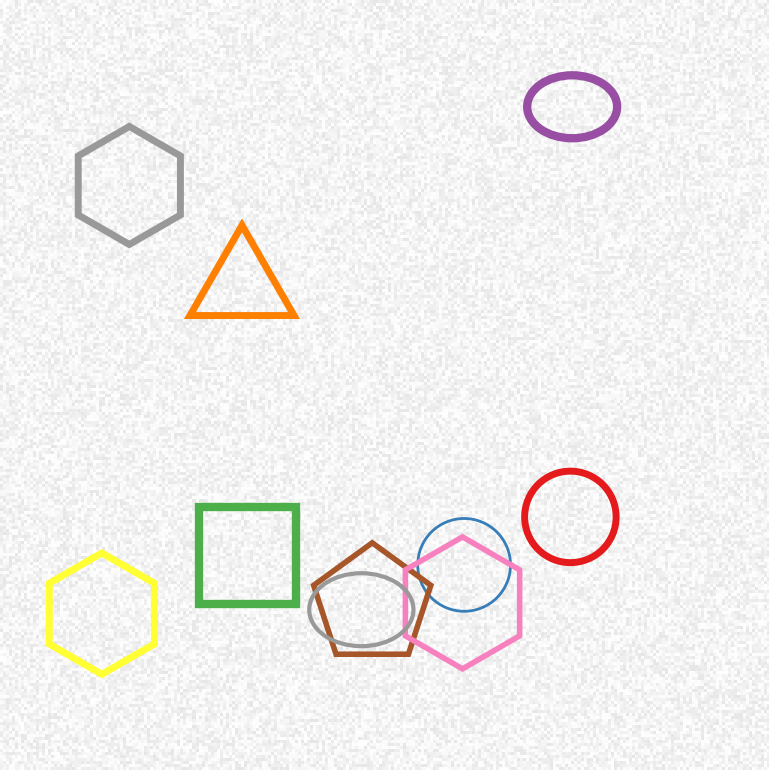[{"shape": "circle", "thickness": 2.5, "radius": 0.3, "center": [0.741, 0.329]}, {"shape": "circle", "thickness": 1, "radius": 0.3, "center": [0.603, 0.266]}, {"shape": "square", "thickness": 3, "radius": 0.31, "center": [0.321, 0.279]}, {"shape": "oval", "thickness": 3, "radius": 0.29, "center": [0.743, 0.861]}, {"shape": "triangle", "thickness": 2.5, "radius": 0.39, "center": [0.314, 0.629]}, {"shape": "hexagon", "thickness": 2.5, "radius": 0.39, "center": [0.132, 0.203]}, {"shape": "pentagon", "thickness": 2, "radius": 0.4, "center": [0.483, 0.215]}, {"shape": "hexagon", "thickness": 2, "radius": 0.43, "center": [0.601, 0.217]}, {"shape": "hexagon", "thickness": 2.5, "radius": 0.38, "center": [0.168, 0.759]}, {"shape": "oval", "thickness": 1.5, "radius": 0.34, "center": [0.469, 0.208]}]